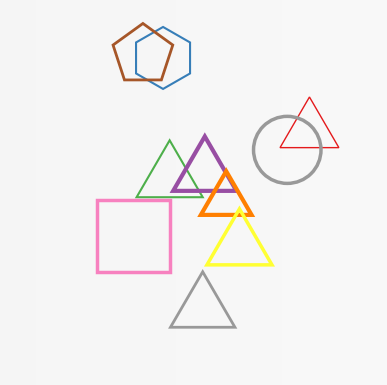[{"shape": "triangle", "thickness": 1, "radius": 0.44, "center": [0.799, 0.66]}, {"shape": "hexagon", "thickness": 1.5, "radius": 0.4, "center": [0.421, 0.849]}, {"shape": "triangle", "thickness": 1.5, "radius": 0.49, "center": [0.438, 0.537]}, {"shape": "triangle", "thickness": 3, "radius": 0.47, "center": [0.529, 0.551]}, {"shape": "triangle", "thickness": 3, "radius": 0.38, "center": [0.584, 0.48]}, {"shape": "triangle", "thickness": 2.5, "radius": 0.48, "center": [0.618, 0.361]}, {"shape": "pentagon", "thickness": 2, "radius": 0.41, "center": [0.369, 0.858]}, {"shape": "square", "thickness": 2.5, "radius": 0.47, "center": [0.345, 0.387]}, {"shape": "circle", "thickness": 2.5, "radius": 0.44, "center": [0.741, 0.611]}, {"shape": "triangle", "thickness": 2, "radius": 0.48, "center": [0.523, 0.198]}]